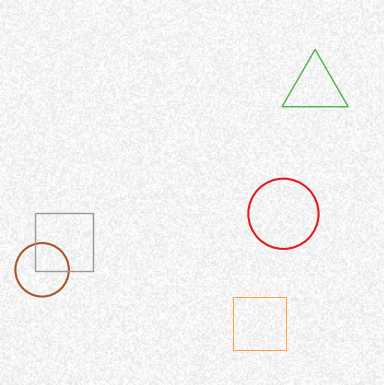[{"shape": "circle", "thickness": 1.5, "radius": 0.46, "center": [0.736, 0.445]}, {"shape": "triangle", "thickness": 1, "radius": 0.5, "center": [0.818, 0.772]}, {"shape": "square", "thickness": 0.5, "radius": 0.35, "center": [0.674, 0.159]}, {"shape": "circle", "thickness": 1.5, "radius": 0.35, "center": [0.109, 0.299]}, {"shape": "square", "thickness": 1, "radius": 0.38, "center": [0.166, 0.371]}]